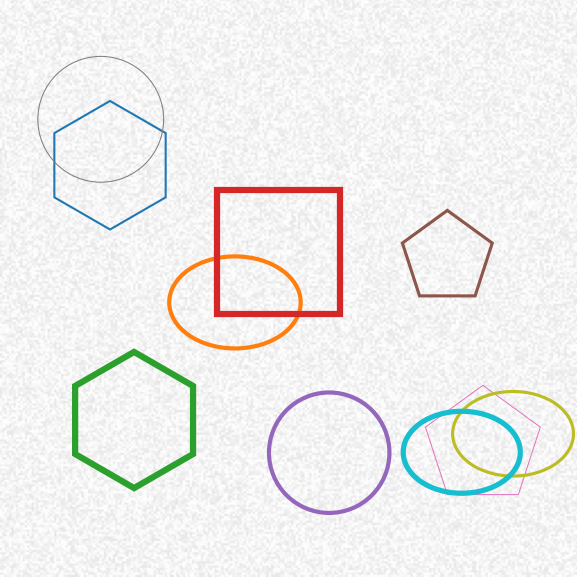[{"shape": "hexagon", "thickness": 1, "radius": 0.56, "center": [0.19, 0.713]}, {"shape": "oval", "thickness": 2, "radius": 0.57, "center": [0.407, 0.475]}, {"shape": "hexagon", "thickness": 3, "radius": 0.59, "center": [0.232, 0.272]}, {"shape": "square", "thickness": 3, "radius": 0.53, "center": [0.482, 0.563]}, {"shape": "circle", "thickness": 2, "radius": 0.52, "center": [0.57, 0.215]}, {"shape": "pentagon", "thickness": 1.5, "radius": 0.41, "center": [0.775, 0.553]}, {"shape": "pentagon", "thickness": 0.5, "radius": 0.52, "center": [0.836, 0.227]}, {"shape": "circle", "thickness": 0.5, "radius": 0.54, "center": [0.174, 0.793]}, {"shape": "oval", "thickness": 1.5, "radius": 0.52, "center": [0.888, 0.248]}, {"shape": "oval", "thickness": 2.5, "radius": 0.51, "center": [0.8, 0.216]}]